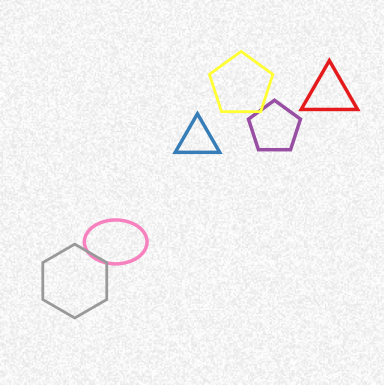[{"shape": "triangle", "thickness": 2.5, "radius": 0.42, "center": [0.855, 0.758]}, {"shape": "triangle", "thickness": 2.5, "radius": 0.33, "center": [0.513, 0.638]}, {"shape": "pentagon", "thickness": 2.5, "radius": 0.36, "center": [0.713, 0.669]}, {"shape": "pentagon", "thickness": 2, "radius": 0.43, "center": [0.626, 0.78]}, {"shape": "oval", "thickness": 2.5, "radius": 0.41, "center": [0.301, 0.372]}, {"shape": "hexagon", "thickness": 2, "radius": 0.48, "center": [0.194, 0.27]}]